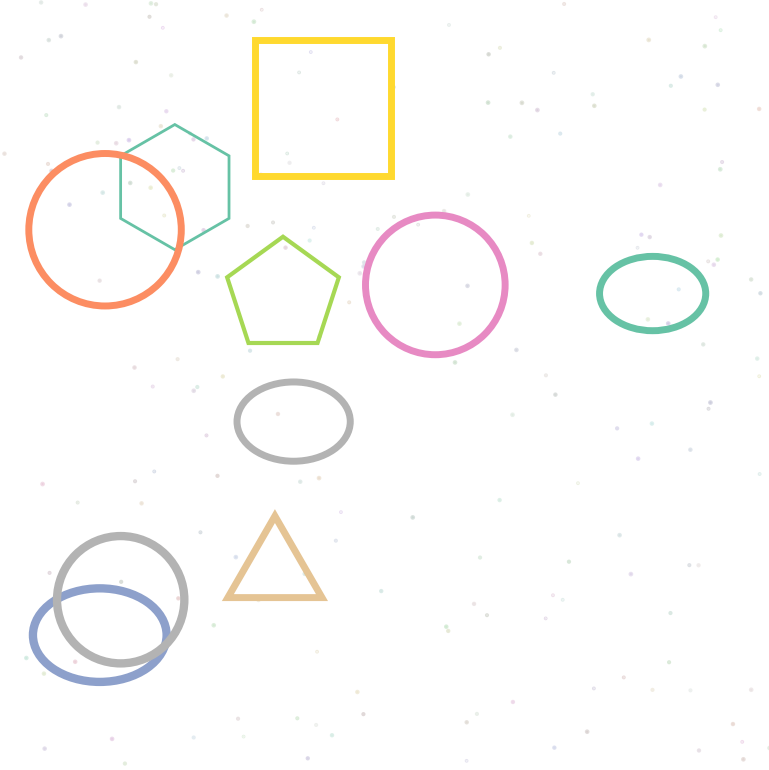[{"shape": "hexagon", "thickness": 1, "radius": 0.41, "center": [0.227, 0.757]}, {"shape": "oval", "thickness": 2.5, "radius": 0.34, "center": [0.848, 0.619]}, {"shape": "circle", "thickness": 2.5, "radius": 0.5, "center": [0.136, 0.702]}, {"shape": "oval", "thickness": 3, "radius": 0.43, "center": [0.13, 0.175]}, {"shape": "circle", "thickness": 2.5, "radius": 0.45, "center": [0.565, 0.63]}, {"shape": "pentagon", "thickness": 1.5, "radius": 0.38, "center": [0.368, 0.616]}, {"shape": "square", "thickness": 2.5, "radius": 0.44, "center": [0.419, 0.86]}, {"shape": "triangle", "thickness": 2.5, "radius": 0.35, "center": [0.357, 0.259]}, {"shape": "circle", "thickness": 3, "radius": 0.41, "center": [0.157, 0.221]}, {"shape": "oval", "thickness": 2.5, "radius": 0.37, "center": [0.381, 0.452]}]